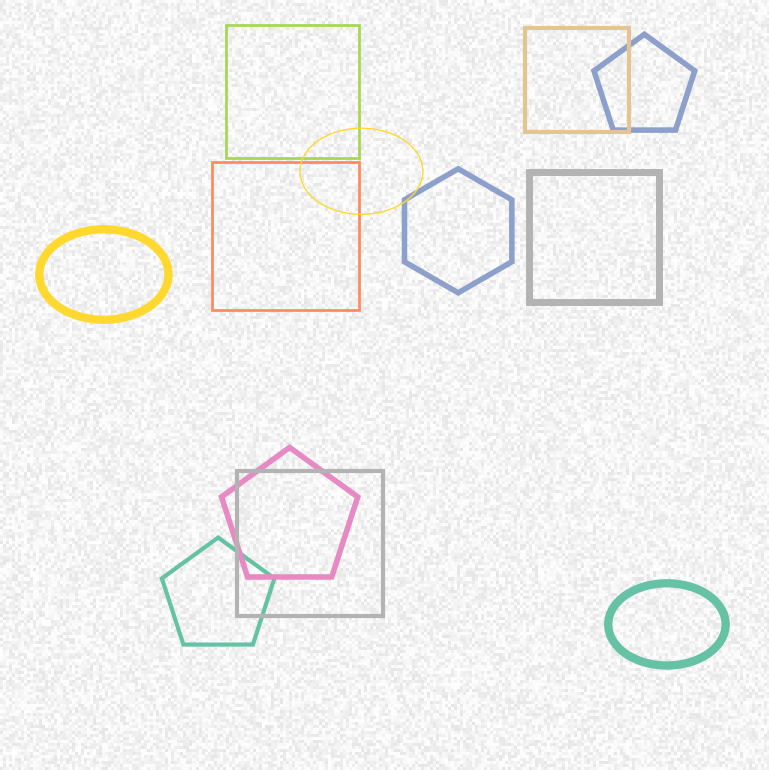[{"shape": "pentagon", "thickness": 1.5, "radius": 0.38, "center": [0.283, 0.225]}, {"shape": "oval", "thickness": 3, "radius": 0.38, "center": [0.866, 0.189]}, {"shape": "square", "thickness": 1, "radius": 0.48, "center": [0.371, 0.693]}, {"shape": "hexagon", "thickness": 2, "radius": 0.4, "center": [0.595, 0.7]}, {"shape": "pentagon", "thickness": 2, "radius": 0.34, "center": [0.837, 0.887]}, {"shape": "pentagon", "thickness": 2, "radius": 0.46, "center": [0.376, 0.326]}, {"shape": "square", "thickness": 1, "radius": 0.43, "center": [0.38, 0.881]}, {"shape": "oval", "thickness": 0.5, "radius": 0.4, "center": [0.469, 0.778]}, {"shape": "oval", "thickness": 3, "radius": 0.42, "center": [0.135, 0.643]}, {"shape": "square", "thickness": 1.5, "radius": 0.34, "center": [0.749, 0.896]}, {"shape": "square", "thickness": 1.5, "radius": 0.47, "center": [0.403, 0.295]}, {"shape": "square", "thickness": 2.5, "radius": 0.42, "center": [0.771, 0.692]}]